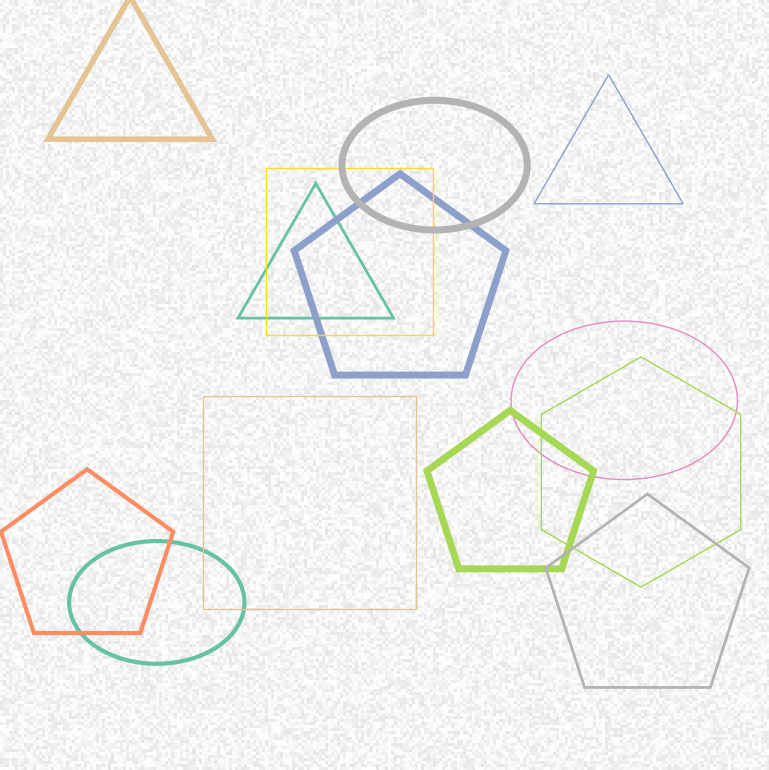[{"shape": "oval", "thickness": 1.5, "radius": 0.57, "center": [0.204, 0.218]}, {"shape": "triangle", "thickness": 1, "radius": 0.58, "center": [0.41, 0.645]}, {"shape": "pentagon", "thickness": 1.5, "radius": 0.59, "center": [0.113, 0.273]}, {"shape": "triangle", "thickness": 0.5, "radius": 0.56, "center": [0.79, 0.791]}, {"shape": "pentagon", "thickness": 2.5, "radius": 0.72, "center": [0.52, 0.63]}, {"shape": "oval", "thickness": 0.5, "radius": 0.74, "center": [0.811, 0.48]}, {"shape": "hexagon", "thickness": 0.5, "radius": 0.75, "center": [0.833, 0.387]}, {"shape": "pentagon", "thickness": 2.5, "radius": 0.57, "center": [0.663, 0.353]}, {"shape": "square", "thickness": 0.5, "radius": 0.54, "center": [0.453, 0.673]}, {"shape": "triangle", "thickness": 2, "radius": 0.62, "center": [0.169, 0.881]}, {"shape": "square", "thickness": 0.5, "radius": 0.69, "center": [0.402, 0.347]}, {"shape": "oval", "thickness": 2.5, "radius": 0.6, "center": [0.564, 0.786]}, {"shape": "pentagon", "thickness": 1, "radius": 0.69, "center": [0.841, 0.22]}]